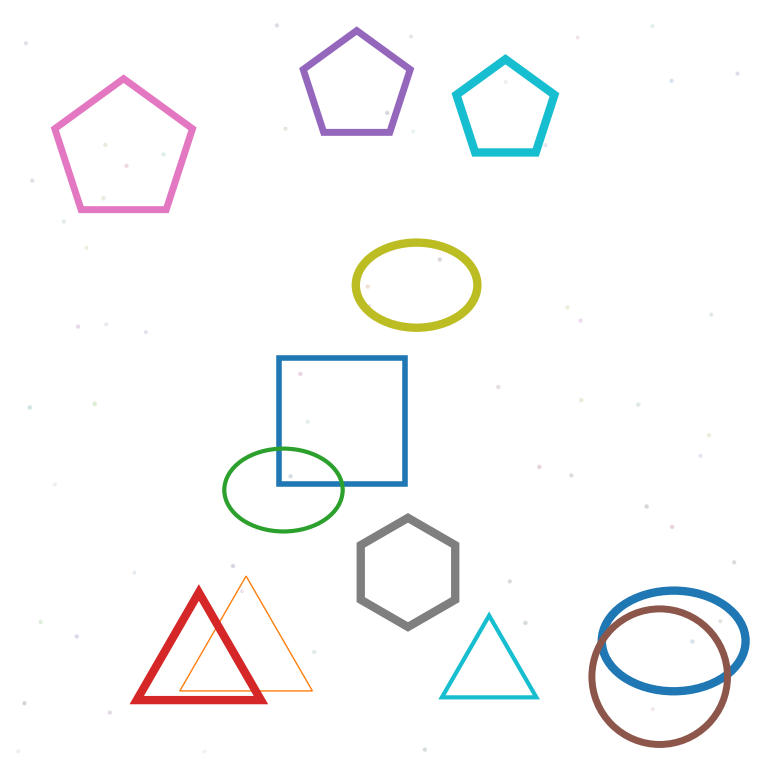[{"shape": "oval", "thickness": 3, "radius": 0.47, "center": [0.875, 0.168]}, {"shape": "square", "thickness": 2, "radius": 0.41, "center": [0.444, 0.454]}, {"shape": "triangle", "thickness": 0.5, "radius": 0.5, "center": [0.32, 0.152]}, {"shape": "oval", "thickness": 1.5, "radius": 0.38, "center": [0.368, 0.364]}, {"shape": "triangle", "thickness": 3, "radius": 0.47, "center": [0.258, 0.137]}, {"shape": "pentagon", "thickness": 2.5, "radius": 0.37, "center": [0.463, 0.887]}, {"shape": "circle", "thickness": 2.5, "radius": 0.44, "center": [0.857, 0.121]}, {"shape": "pentagon", "thickness": 2.5, "radius": 0.47, "center": [0.161, 0.804]}, {"shape": "hexagon", "thickness": 3, "radius": 0.35, "center": [0.53, 0.257]}, {"shape": "oval", "thickness": 3, "radius": 0.39, "center": [0.541, 0.63]}, {"shape": "triangle", "thickness": 1.5, "radius": 0.35, "center": [0.635, 0.13]}, {"shape": "pentagon", "thickness": 3, "radius": 0.33, "center": [0.656, 0.856]}]